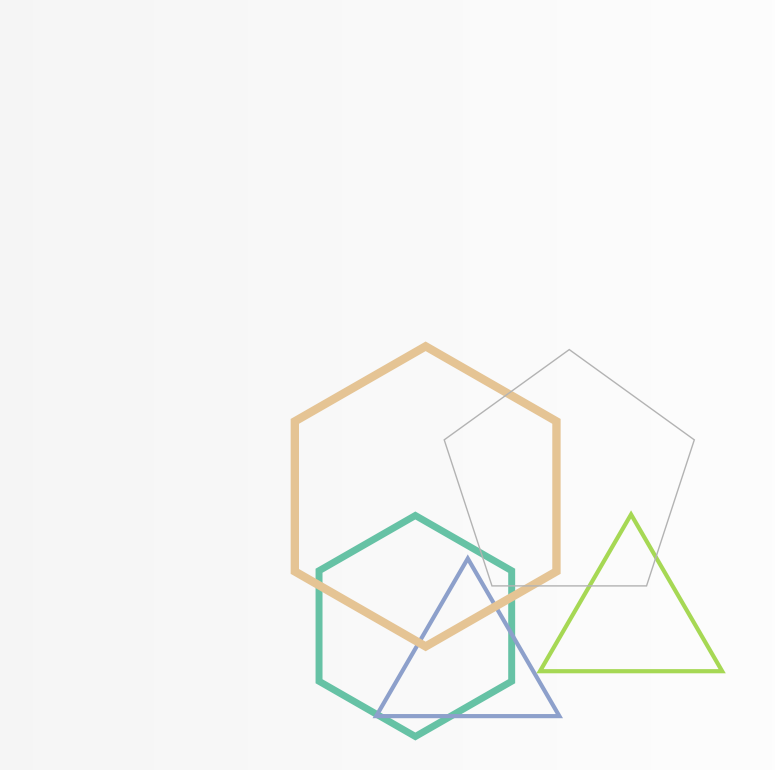[{"shape": "hexagon", "thickness": 2.5, "radius": 0.72, "center": [0.536, 0.187]}, {"shape": "triangle", "thickness": 1.5, "radius": 0.68, "center": [0.604, 0.138]}, {"shape": "triangle", "thickness": 1.5, "radius": 0.68, "center": [0.814, 0.196]}, {"shape": "hexagon", "thickness": 3, "radius": 0.97, "center": [0.549, 0.355]}, {"shape": "pentagon", "thickness": 0.5, "radius": 0.85, "center": [0.735, 0.376]}]